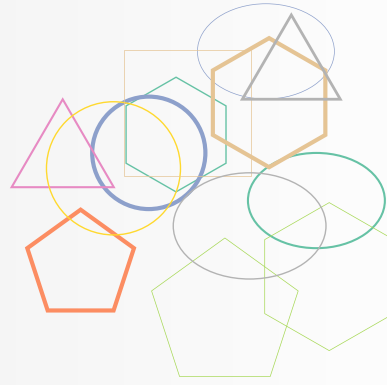[{"shape": "oval", "thickness": 1.5, "radius": 0.88, "center": [0.817, 0.479]}, {"shape": "hexagon", "thickness": 1, "radius": 0.74, "center": [0.454, 0.651]}, {"shape": "pentagon", "thickness": 3, "radius": 0.72, "center": [0.208, 0.311]}, {"shape": "oval", "thickness": 0.5, "radius": 0.88, "center": [0.686, 0.867]}, {"shape": "circle", "thickness": 3, "radius": 0.73, "center": [0.384, 0.603]}, {"shape": "triangle", "thickness": 1.5, "radius": 0.76, "center": [0.162, 0.59]}, {"shape": "hexagon", "thickness": 0.5, "radius": 0.96, "center": [0.85, 0.282]}, {"shape": "pentagon", "thickness": 0.5, "radius": 0.99, "center": [0.58, 0.183]}, {"shape": "circle", "thickness": 1, "radius": 0.86, "center": [0.293, 0.563]}, {"shape": "hexagon", "thickness": 3, "radius": 0.84, "center": [0.694, 0.733]}, {"shape": "square", "thickness": 0.5, "radius": 0.82, "center": [0.484, 0.706]}, {"shape": "triangle", "thickness": 2, "radius": 0.73, "center": [0.752, 0.815]}, {"shape": "oval", "thickness": 1, "radius": 0.99, "center": [0.644, 0.413]}]